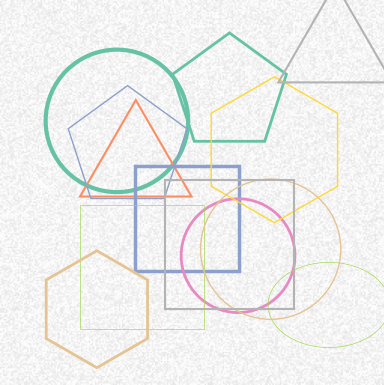[{"shape": "pentagon", "thickness": 2, "radius": 0.78, "center": [0.596, 0.759]}, {"shape": "circle", "thickness": 3, "radius": 0.93, "center": [0.304, 0.686]}, {"shape": "triangle", "thickness": 1.5, "radius": 0.84, "center": [0.353, 0.573]}, {"shape": "square", "thickness": 2.5, "radius": 0.68, "center": [0.486, 0.433]}, {"shape": "pentagon", "thickness": 1, "radius": 0.81, "center": [0.331, 0.616]}, {"shape": "circle", "thickness": 2, "radius": 0.74, "center": [0.618, 0.336]}, {"shape": "square", "thickness": 0.5, "radius": 0.8, "center": [0.368, 0.307]}, {"shape": "oval", "thickness": 0.5, "radius": 0.79, "center": [0.854, 0.208]}, {"shape": "hexagon", "thickness": 1, "radius": 0.95, "center": [0.713, 0.611]}, {"shape": "circle", "thickness": 1, "radius": 0.91, "center": [0.703, 0.353]}, {"shape": "hexagon", "thickness": 2, "radius": 0.76, "center": [0.252, 0.197]}, {"shape": "triangle", "thickness": 1.5, "radius": 0.85, "center": [0.871, 0.871]}, {"shape": "square", "thickness": 1.5, "radius": 0.84, "center": [0.597, 0.365]}]